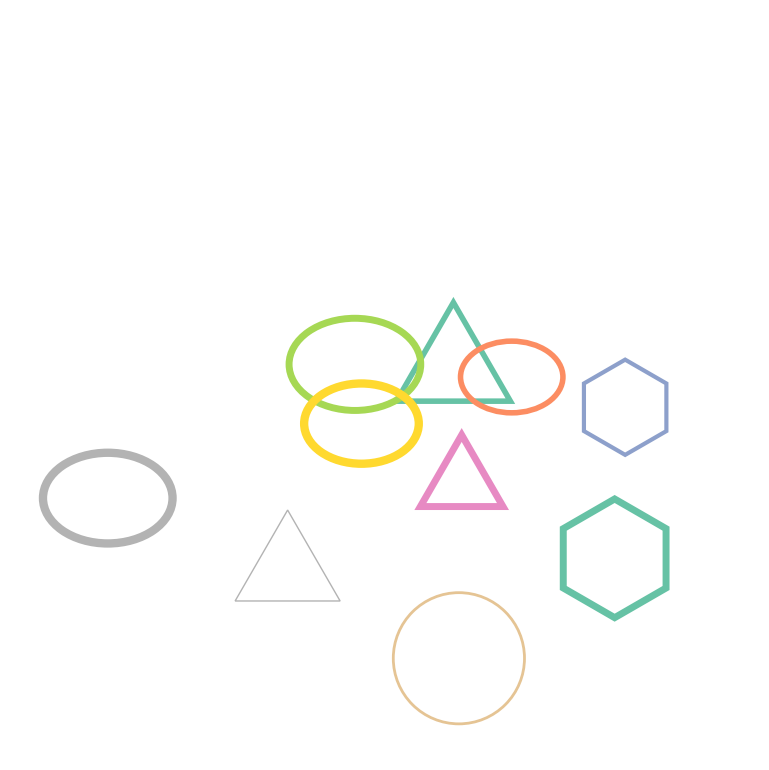[{"shape": "triangle", "thickness": 2, "radius": 0.43, "center": [0.589, 0.522]}, {"shape": "hexagon", "thickness": 2.5, "radius": 0.39, "center": [0.798, 0.275]}, {"shape": "oval", "thickness": 2, "radius": 0.33, "center": [0.665, 0.51]}, {"shape": "hexagon", "thickness": 1.5, "radius": 0.31, "center": [0.812, 0.471]}, {"shape": "triangle", "thickness": 2.5, "radius": 0.31, "center": [0.6, 0.373]}, {"shape": "oval", "thickness": 2.5, "radius": 0.43, "center": [0.461, 0.527]}, {"shape": "oval", "thickness": 3, "radius": 0.37, "center": [0.469, 0.45]}, {"shape": "circle", "thickness": 1, "radius": 0.43, "center": [0.596, 0.145]}, {"shape": "triangle", "thickness": 0.5, "radius": 0.39, "center": [0.374, 0.259]}, {"shape": "oval", "thickness": 3, "radius": 0.42, "center": [0.14, 0.353]}]